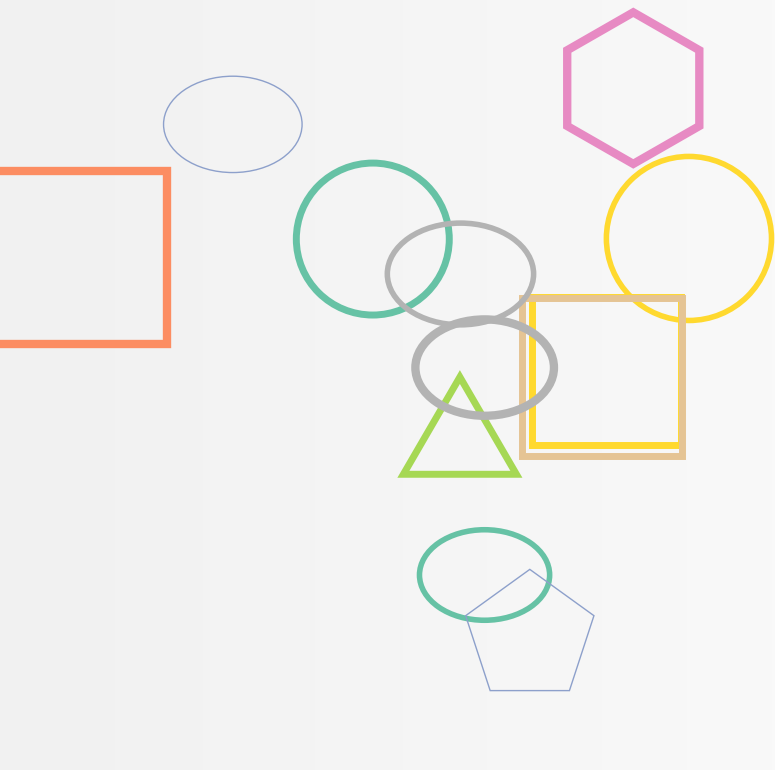[{"shape": "oval", "thickness": 2, "radius": 0.42, "center": [0.625, 0.253]}, {"shape": "circle", "thickness": 2.5, "radius": 0.49, "center": [0.481, 0.69]}, {"shape": "square", "thickness": 3, "radius": 0.56, "center": [0.104, 0.666]}, {"shape": "oval", "thickness": 0.5, "radius": 0.45, "center": [0.3, 0.838]}, {"shape": "pentagon", "thickness": 0.5, "radius": 0.44, "center": [0.684, 0.174]}, {"shape": "hexagon", "thickness": 3, "radius": 0.49, "center": [0.817, 0.886]}, {"shape": "triangle", "thickness": 2.5, "radius": 0.42, "center": [0.593, 0.426]}, {"shape": "square", "thickness": 2.5, "radius": 0.48, "center": [0.782, 0.518]}, {"shape": "circle", "thickness": 2, "radius": 0.53, "center": [0.889, 0.69]}, {"shape": "square", "thickness": 2.5, "radius": 0.51, "center": [0.777, 0.511]}, {"shape": "oval", "thickness": 2, "radius": 0.47, "center": [0.594, 0.644]}, {"shape": "oval", "thickness": 3, "radius": 0.45, "center": [0.625, 0.523]}]